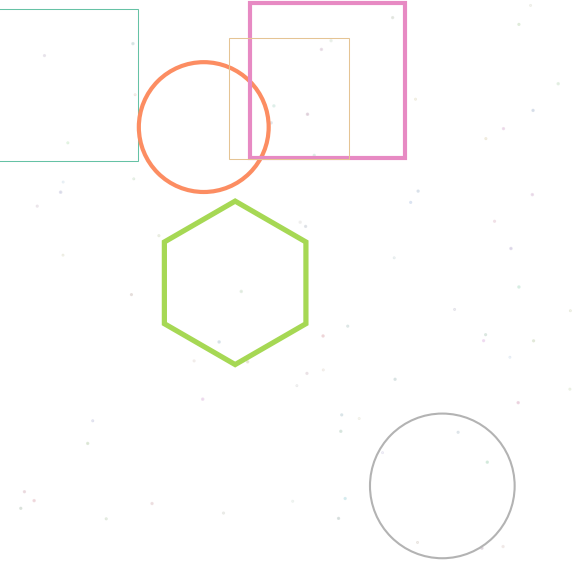[{"shape": "square", "thickness": 0.5, "radius": 0.66, "center": [0.107, 0.852]}, {"shape": "circle", "thickness": 2, "radius": 0.56, "center": [0.353, 0.779]}, {"shape": "square", "thickness": 2, "radius": 0.67, "center": [0.567, 0.859]}, {"shape": "hexagon", "thickness": 2.5, "radius": 0.71, "center": [0.407, 0.509]}, {"shape": "square", "thickness": 0.5, "radius": 0.52, "center": [0.5, 0.829]}, {"shape": "circle", "thickness": 1, "radius": 0.63, "center": [0.766, 0.158]}]